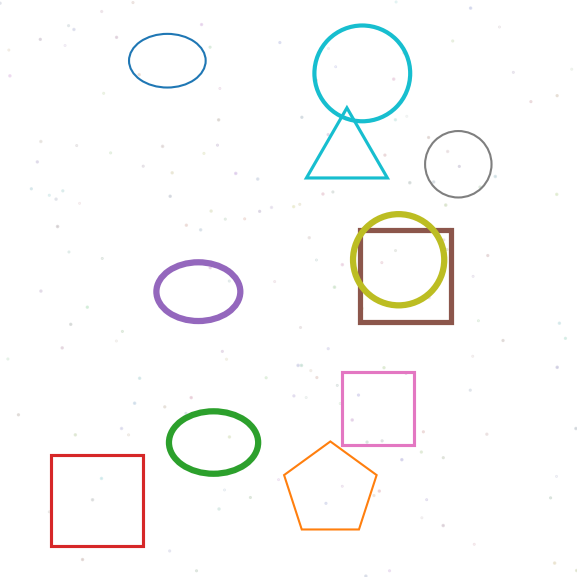[{"shape": "oval", "thickness": 1, "radius": 0.33, "center": [0.29, 0.894]}, {"shape": "pentagon", "thickness": 1, "radius": 0.42, "center": [0.572, 0.15]}, {"shape": "oval", "thickness": 3, "radius": 0.39, "center": [0.37, 0.233]}, {"shape": "square", "thickness": 1.5, "radius": 0.4, "center": [0.168, 0.132]}, {"shape": "oval", "thickness": 3, "radius": 0.36, "center": [0.343, 0.494]}, {"shape": "square", "thickness": 2.5, "radius": 0.4, "center": [0.702, 0.521]}, {"shape": "square", "thickness": 1.5, "radius": 0.31, "center": [0.655, 0.292]}, {"shape": "circle", "thickness": 1, "radius": 0.29, "center": [0.794, 0.715]}, {"shape": "circle", "thickness": 3, "radius": 0.39, "center": [0.69, 0.549]}, {"shape": "triangle", "thickness": 1.5, "radius": 0.4, "center": [0.601, 0.731]}, {"shape": "circle", "thickness": 2, "radius": 0.41, "center": [0.627, 0.872]}]